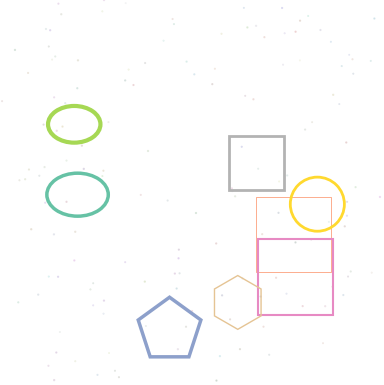[{"shape": "oval", "thickness": 2.5, "radius": 0.4, "center": [0.201, 0.494]}, {"shape": "square", "thickness": 0.5, "radius": 0.48, "center": [0.763, 0.391]}, {"shape": "pentagon", "thickness": 2.5, "radius": 0.43, "center": [0.44, 0.142]}, {"shape": "square", "thickness": 1.5, "radius": 0.49, "center": [0.768, 0.281]}, {"shape": "oval", "thickness": 3, "radius": 0.34, "center": [0.193, 0.677]}, {"shape": "circle", "thickness": 2, "radius": 0.35, "center": [0.824, 0.47]}, {"shape": "hexagon", "thickness": 1, "radius": 0.35, "center": [0.618, 0.214]}, {"shape": "square", "thickness": 2, "radius": 0.35, "center": [0.666, 0.577]}]